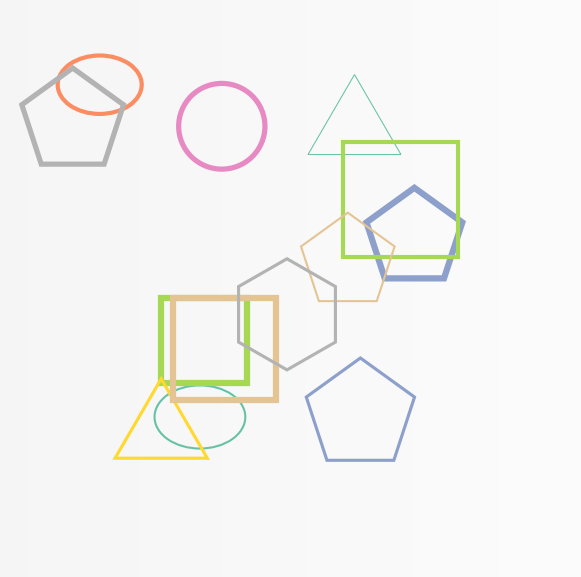[{"shape": "oval", "thickness": 1, "radius": 0.39, "center": [0.344, 0.277]}, {"shape": "triangle", "thickness": 0.5, "radius": 0.46, "center": [0.61, 0.778]}, {"shape": "oval", "thickness": 2, "radius": 0.36, "center": [0.172, 0.852]}, {"shape": "pentagon", "thickness": 3, "radius": 0.43, "center": [0.713, 0.587]}, {"shape": "pentagon", "thickness": 1.5, "radius": 0.49, "center": [0.62, 0.281]}, {"shape": "circle", "thickness": 2.5, "radius": 0.37, "center": [0.382, 0.78]}, {"shape": "square", "thickness": 3, "radius": 0.37, "center": [0.351, 0.41]}, {"shape": "square", "thickness": 2, "radius": 0.5, "center": [0.689, 0.654]}, {"shape": "triangle", "thickness": 1.5, "radius": 0.46, "center": [0.277, 0.252]}, {"shape": "pentagon", "thickness": 1, "radius": 0.42, "center": [0.598, 0.546]}, {"shape": "square", "thickness": 3, "radius": 0.44, "center": [0.386, 0.395]}, {"shape": "pentagon", "thickness": 2.5, "radius": 0.46, "center": [0.125, 0.789]}, {"shape": "hexagon", "thickness": 1.5, "radius": 0.48, "center": [0.494, 0.455]}]